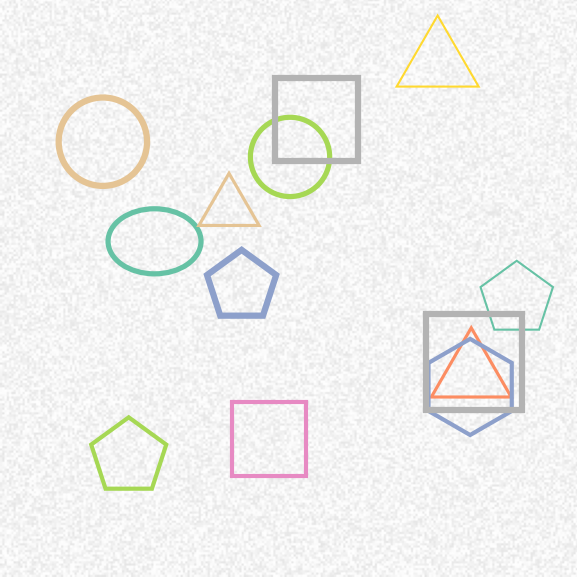[{"shape": "oval", "thickness": 2.5, "radius": 0.4, "center": [0.268, 0.581]}, {"shape": "pentagon", "thickness": 1, "radius": 0.33, "center": [0.895, 0.482]}, {"shape": "triangle", "thickness": 1.5, "radius": 0.4, "center": [0.816, 0.352]}, {"shape": "pentagon", "thickness": 3, "radius": 0.31, "center": [0.418, 0.503]}, {"shape": "hexagon", "thickness": 2, "radius": 0.42, "center": [0.814, 0.329]}, {"shape": "square", "thickness": 2, "radius": 0.32, "center": [0.465, 0.239]}, {"shape": "circle", "thickness": 2.5, "radius": 0.34, "center": [0.502, 0.727]}, {"shape": "pentagon", "thickness": 2, "radius": 0.34, "center": [0.223, 0.208]}, {"shape": "triangle", "thickness": 1, "radius": 0.41, "center": [0.758, 0.89]}, {"shape": "circle", "thickness": 3, "radius": 0.38, "center": [0.178, 0.754]}, {"shape": "triangle", "thickness": 1.5, "radius": 0.3, "center": [0.397, 0.639]}, {"shape": "square", "thickness": 3, "radius": 0.41, "center": [0.821, 0.372]}, {"shape": "square", "thickness": 3, "radius": 0.36, "center": [0.548, 0.792]}]